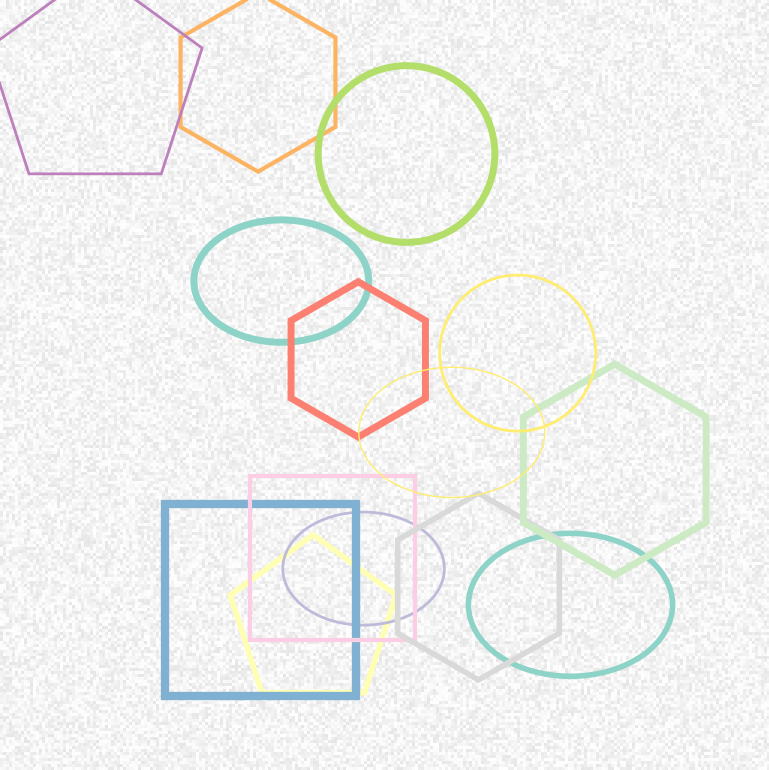[{"shape": "oval", "thickness": 2, "radius": 0.66, "center": [0.741, 0.215]}, {"shape": "oval", "thickness": 2.5, "radius": 0.57, "center": [0.365, 0.635]}, {"shape": "pentagon", "thickness": 2, "radius": 0.57, "center": [0.407, 0.192]}, {"shape": "oval", "thickness": 1, "radius": 0.52, "center": [0.472, 0.262]}, {"shape": "hexagon", "thickness": 2.5, "radius": 0.5, "center": [0.465, 0.533]}, {"shape": "square", "thickness": 3, "radius": 0.62, "center": [0.338, 0.221]}, {"shape": "hexagon", "thickness": 1.5, "radius": 0.58, "center": [0.335, 0.893]}, {"shape": "circle", "thickness": 2.5, "radius": 0.57, "center": [0.528, 0.8]}, {"shape": "square", "thickness": 1.5, "radius": 0.53, "center": [0.432, 0.276]}, {"shape": "hexagon", "thickness": 2, "radius": 0.61, "center": [0.621, 0.238]}, {"shape": "pentagon", "thickness": 1, "radius": 0.73, "center": [0.124, 0.892]}, {"shape": "hexagon", "thickness": 2.5, "radius": 0.69, "center": [0.798, 0.39]}, {"shape": "oval", "thickness": 0.5, "radius": 0.6, "center": [0.587, 0.438]}, {"shape": "circle", "thickness": 1, "radius": 0.51, "center": [0.672, 0.541]}]